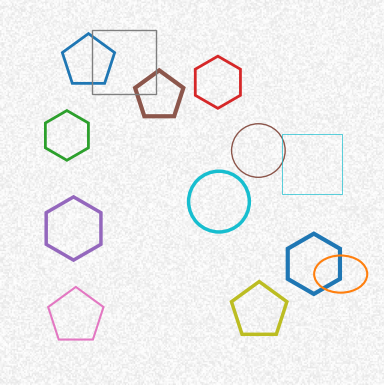[{"shape": "hexagon", "thickness": 3, "radius": 0.39, "center": [0.815, 0.315]}, {"shape": "pentagon", "thickness": 2, "radius": 0.36, "center": [0.23, 0.841]}, {"shape": "oval", "thickness": 1.5, "radius": 0.34, "center": [0.885, 0.288]}, {"shape": "hexagon", "thickness": 2, "radius": 0.32, "center": [0.174, 0.648]}, {"shape": "hexagon", "thickness": 2, "radius": 0.34, "center": [0.566, 0.786]}, {"shape": "hexagon", "thickness": 2.5, "radius": 0.41, "center": [0.191, 0.406]}, {"shape": "circle", "thickness": 1, "radius": 0.35, "center": [0.671, 0.609]}, {"shape": "pentagon", "thickness": 3, "radius": 0.33, "center": [0.414, 0.751]}, {"shape": "pentagon", "thickness": 1.5, "radius": 0.38, "center": [0.197, 0.179]}, {"shape": "square", "thickness": 1, "radius": 0.42, "center": [0.321, 0.839]}, {"shape": "pentagon", "thickness": 2.5, "radius": 0.38, "center": [0.673, 0.193]}, {"shape": "square", "thickness": 0.5, "radius": 0.39, "center": [0.811, 0.573]}, {"shape": "circle", "thickness": 2.5, "radius": 0.39, "center": [0.569, 0.476]}]